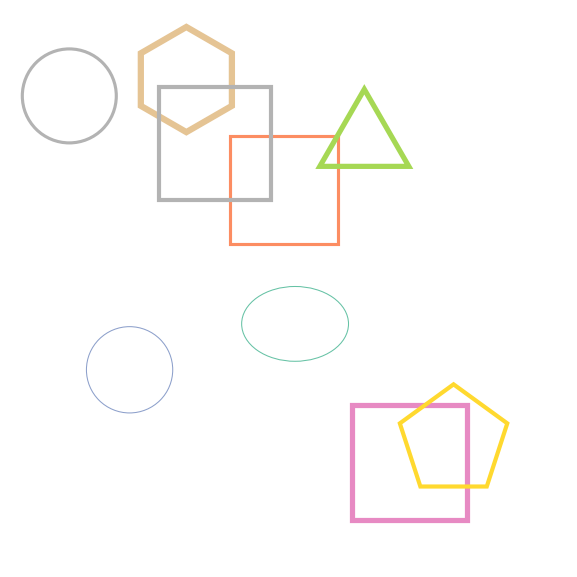[{"shape": "oval", "thickness": 0.5, "radius": 0.46, "center": [0.511, 0.438]}, {"shape": "square", "thickness": 1.5, "radius": 0.47, "center": [0.491, 0.669]}, {"shape": "circle", "thickness": 0.5, "radius": 0.37, "center": [0.224, 0.359]}, {"shape": "square", "thickness": 2.5, "radius": 0.5, "center": [0.709, 0.199]}, {"shape": "triangle", "thickness": 2.5, "radius": 0.44, "center": [0.631, 0.756]}, {"shape": "pentagon", "thickness": 2, "radius": 0.49, "center": [0.785, 0.236]}, {"shape": "hexagon", "thickness": 3, "radius": 0.46, "center": [0.323, 0.861]}, {"shape": "circle", "thickness": 1.5, "radius": 0.41, "center": [0.12, 0.833]}, {"shape": "square", "thickness": 2, "radius": 0.49, "center": [0.372, 0.751]}]